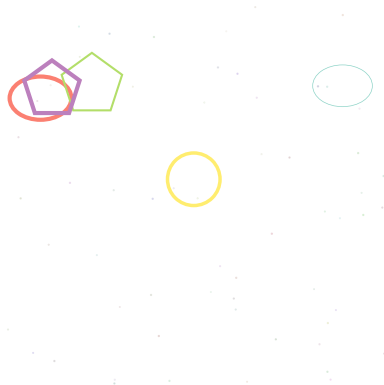[{"shape": "oval", "thickness": 0.5, "radius": 0.39, "center": [0.89, 0.777]}, {"shape": "oval", "thickness": 3, "radius": 0.4, "center": [0.105, 0.745]}, {"shape": "pentagon", "thickness": 1.5, "radius": 0.41, "center": [0.239, 0.78]}, {"shape": "pentagon", "thickness": 3, "radius": 0.38, "center": [0.135, 0.768]}, {"shape": "circle", "thickness": 2.5, "radius": 0.34, "center": [0.503, 0.534]}]